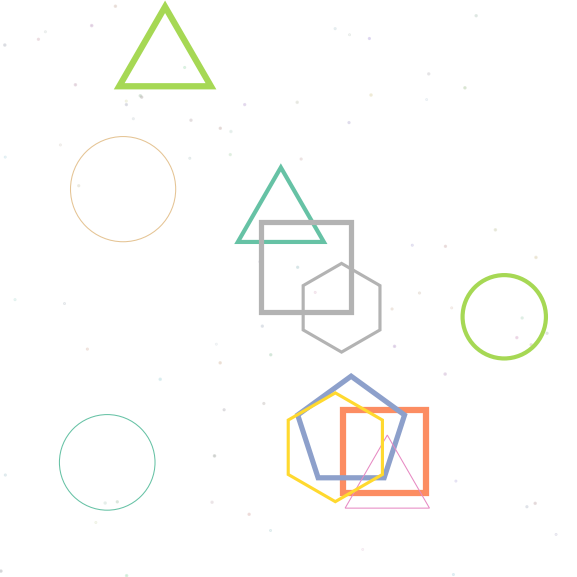[{"shape": "triangle", "thickness": 2, "radius": 0.43, "center": [0.486, 0.623]}, {"shape": "circle", "thickness": 0.5, "radius": 0.41, "center": [0.186, 0.198]}, {"shape": "square", "thickness": 3, "radius": 0.36, "center": [0.666, 0.218]}, {"shape": "pentagon", "thickness": 2.5, "radius": 0.49, "center": [0.608, 0.25]}, {"shape": "triangle", "thickness": 0.5, "radius": 0.42, "center": [0.671, 0.161]}, {"shape": "triangle", "thickness": 3, "radius": 0.46, "center": [0.286, 0.896]}, {"shape": "circle", "thickness": 2, "radius": 0.36, "center": [0.873, 0.451]}, {"shape": "hexagon", "thickness": 1.5, "radius": 0.47, "center": [0.581, 0.225]}, {"shape": "circle", "thickness": 0.5, "radius": 0.46, "center": [0.213, 0.672]}, {"shape": "square", "thickness": 2.5, "radius": 0.39, "center": [0.529, 0.536]}, {"shape": "hexagon", "thickness": 1.5, "radius": 0.38, "center": [0.591, 0.466]}]